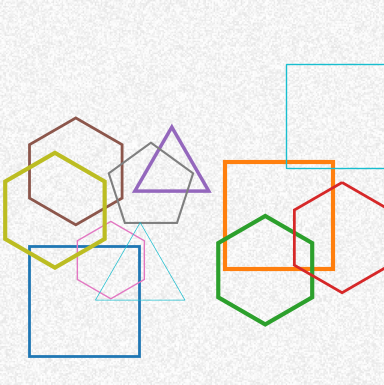[{"shape": "square", "thickness": 2, "radius": 0.71, "center": [0.218, 0.218]}, {"shape": "square", "thickness": 3, "radius": 0.7, "center": [0.725, 0.44]}, {"shape": "hexagon", "thickness": 3, "radius": 0.7, "center": [0.689, 0.298]}, {"shape": "hexagon", "thickness": 2, "radius": 0.72, "center": [0.889, 0.383]}, {"shape": "triangle", "thickness": 2.5, "radius": 0.55, "center": [0.446, 0.559]}, {"shape": "hexagon", "thickness": 2, "radius": 0.69, "center": [0.197, 0.555]}, {"shape": "hexagon", "thickness": 1, "radius": 0.5, "center": [0.288, 0.324]}, {"shape": "pentagon", "thickness": 1.5, "radius": 0.58, "center": [0.392, 0.514]}, {"shape": "hexagon", "thickness": 3, "radius": 0.75, "center": [0.143, 0.454]}, {"shape": "triangle", "thickness": 0.5, "radius": 0.67, "center": [0.364, 0.288]}, {"shape": "square", "thickness": 1, "radius": 0.67, "center": [0.878, 0.7]}]